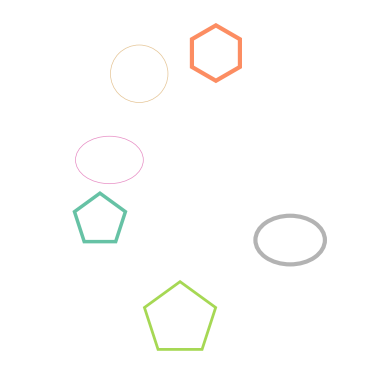[{"shape": "pentagon", "thickness": 2.5, "radius": 0.35, "center": [0.26, 0.429]}, {"shape": "hexagon", "thickness": 3, "radius": 0.36, "center": [0.561, 0.862]}, {"shape": "oval", "thickness": 0.5, "radius": 0.44, "center": [0.284, 0.585]}, {"shape": "pentagon", "thickness": 2, "radius": 0.49, "center": [0.468, 0.171]}, {"shape": "circle", "thickness": 0.5, "radius": 0.37, "center": [0.362, 0.808]}, {"shape": "oval", "thickness": 3, "radius": 0.45, "center": [0.754, 0.376]}]